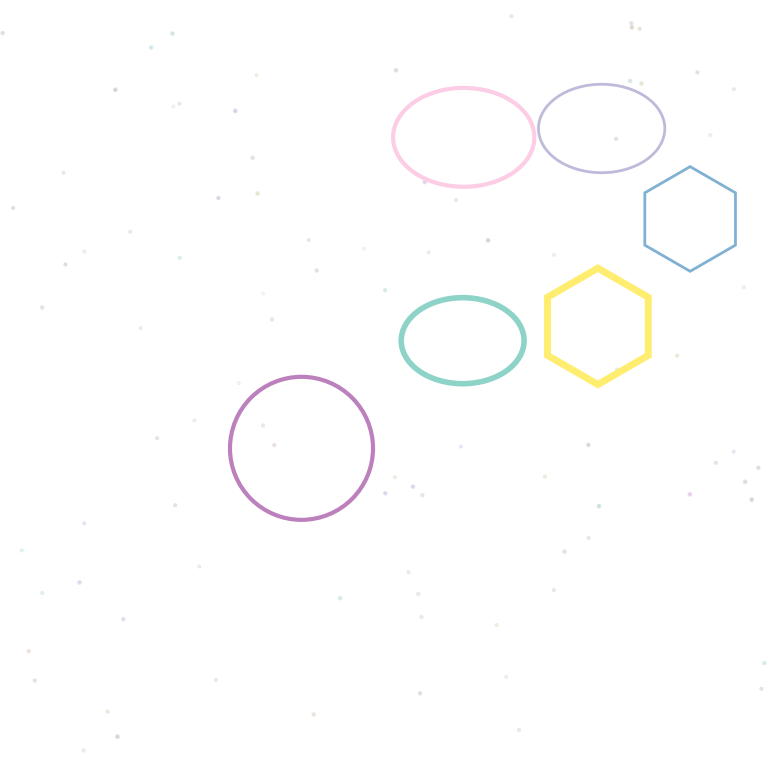[{"shape": "oval", "thickness": 2, "radius": 0.4, "center": [0.601, 0.558]}, {"shape": "oval", "thickness": 1, "radius": 0.41, "center": [0.781, 0.833]}, {"shape": "hexagon", "thickness": 1, "radius": 0.34, "center": [0.896, 0.716]}, {"shape": "oval", "thickness": 1.5, "radius": 0.46, "center": [0.602, 0.822]}, {"shape": "circle", "thickness": 1.5, "radius": 0.46, "center": [0.392, 0.418]}, {"shape": "hexagon", "thickness": 2.5, "radius": 0.38, "center": [0.776, 0.576]}]